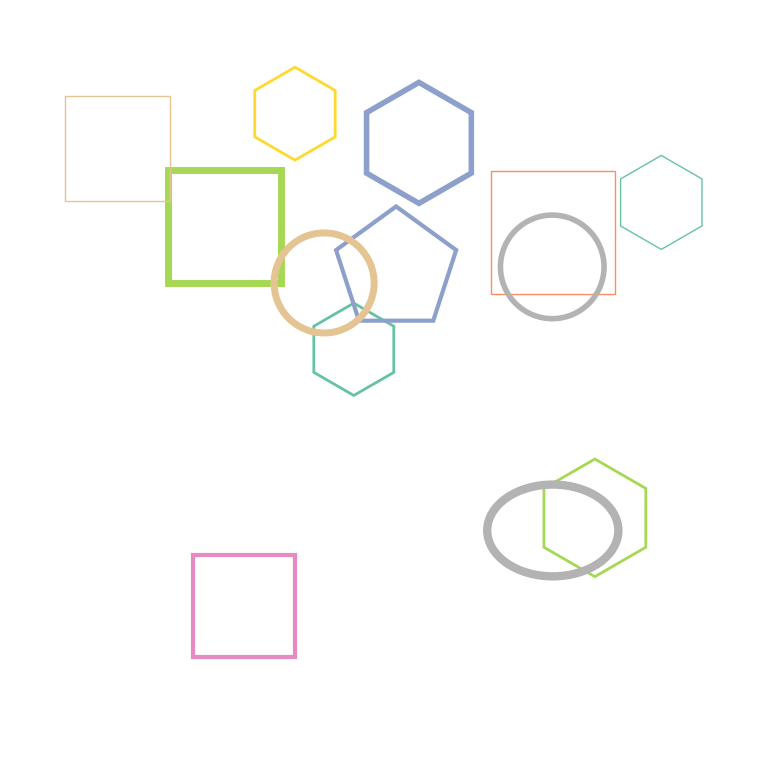[{"shape": "hexagon", "thickness": 0.5, "radius": 0.31, "center": [0.859, 0.737]}, {"shape": "hexagon", "thickness": 1, "radius": 0.3, "center": [0.459, 0.546]}, {"shape": "square", "thickness": 0.5, "radius": 0.4, "center": [0.719, 0.698]}, {"shape": "pentagon", "thickness": 1.5, "radius": 0.41, "center": [0.514, 0.65]}, {"shape": "hexagon", "thickness": 2, "radius": 0.39, "center": [0.544, 0.814]}, {"shape": "square", "thickness": 1.5, "radius": 0.33, "center": [0.317, 0.213]}, {"shape": "hexagon", "thickness": 1, "radius": 0.38, "center": [0.773, 0.327]}, {"shape": "square", "thickness": 2.5, "radius": 0.37, "center": [0.291, 0.706]}, {"shape": "hexagon", "thickness": 1, "radius": 0.3, "center": [0.383, 0.852]}, {"shape": "circle", "thickness": 2.5, "radius": 0.32, "center": [0.421, 0.633]}, {"shape": "square", "thickness": 0.5, "radius": 0.34, "center": [0.152, 0.807]}, {"shape": "oval", "thickness": 3, "radius": 0.43, "center": [0.718, 0.311]}, {"shape": "circle", "thickness": 2, "radius": 0.34, "center": [0.717, 0.653]}]